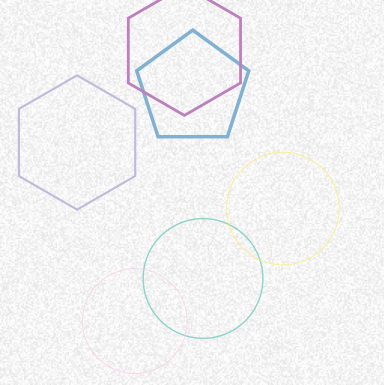[{"shape": "circle", "thickness": 1, "radius": 0.78, "center": [0.527, 0.277]}, {"shape": "hexagon", "thickness": 1.5, "radius": 0.87, "center": [0.2, 0.63]}, {"shape": "pentagon", "thickness": 2.5, "radius": 0.77, "center": [0.501, 0.769]}, {"shape": "circle", "thickness": 0.5, "radius": 0.68, "center": [0.35, 0.166]}, {"shape": "hexagon", "thickness": 2, "radius": 0.84, "center": [0.479, 0.869]}, {"shape": "circle", "thickness": 0.5, "radius": 0.73, "center": [0.735, 0.458]}]